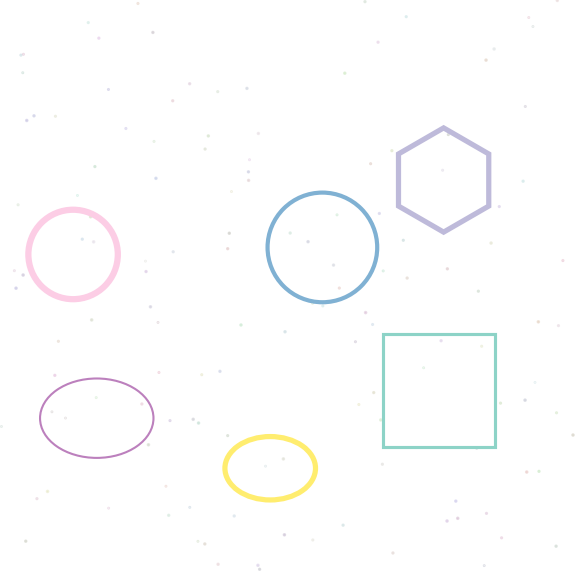[{"shape": "square", "thickness": 1.5, "radius": 0.49, "center": [0.76, 0.324]}, {"shape": "hexagon", "thickness": 2.5, "radius": 0.45, "center": [0.768, 0.687]}, {"shape": "circle", "thickness": 2, "radius": 0.47, "center": [0.558, 0.571]}, {"shape": "circle", "thickness": 3, "radius": 0.39, "center": [0.127, 0.559]}, {"shape": "oval", "thickness": 1, "radius": 0.49, "center": [0.168, 0.275]}, {"shape": "oval", "thickness": 2.5, "radius": 0.39, "center": [0.468, 0.188]}]